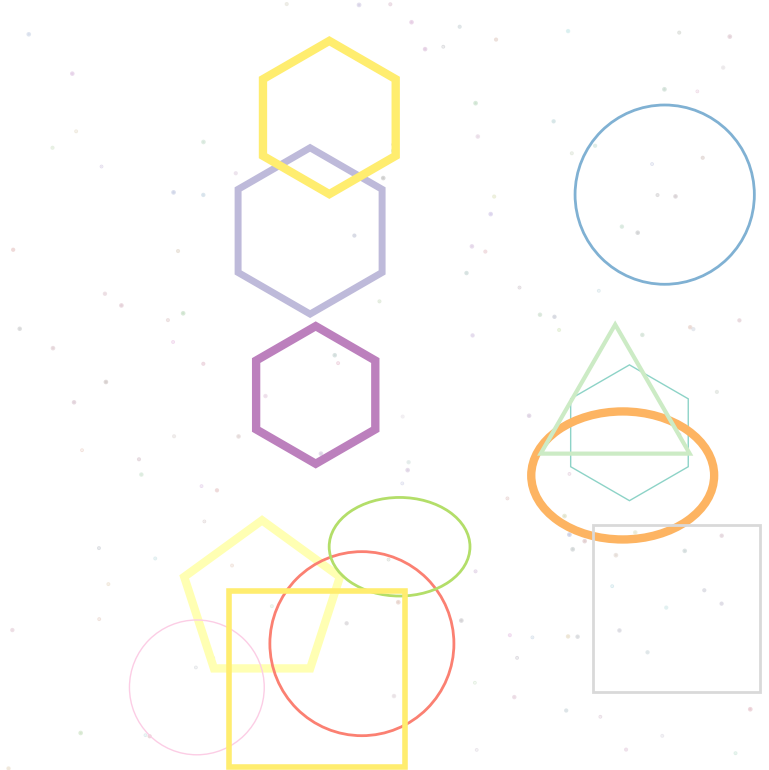[{"shape": "hexagon", "thickness": 0.5, "radius": 0.44, "center": [0.817, 0.438]}, {"shape": "pentagon", "thickness": 3, "radius": 0.53, "center": [0.34, 0.218]}, {"shape": "hexagon", "thickness": 2.5, "radius": 0.54, "center": [0.403, 0.7]}, {"shape": "circle", "thickness": 1, "radius": 0.6, "center": [0.47, 0.164]}, {"shape": "circle", "thickness": 1, "radius": 0.58, "center": [0.863, 0.747]}, {"shape": "oval", "thickness": 3, "radius": 0.59, "center": [0.809, 0.383]}, {"shape": "oval", "thickness": 1, "radius": 0.46, "center": [0.519, 0.29]}, {"shape": "circle", "thickness": 0.5, "radius": 0.44, "center": [0.256, 0.107]}, {"shape": "square", "thickness": 1, "radius": 0.54, "center": [0.879, 0.21]}, {"shape": "hexagon", "thickness": 3, "radius": 0.45, "center": [0.41, 0.487]}, {"shape": "triangle", "thickness": 1.5, "radius": 0.56, "center": [0.799, 0.467]}, {"shape": "hexagon", "thickness": 3, "radius": 0.5, "center": [0.428, 0.847]}, {"shape": "square", "thickness": 2, "radius": 0.57, "center": [0.411, 0.118]}]